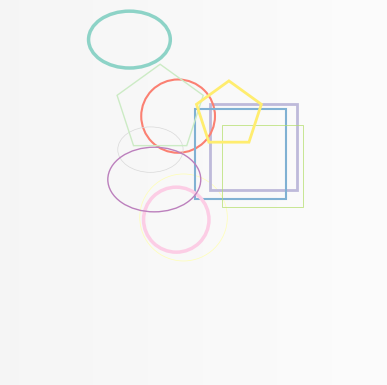[{"shape": "oval", "thickness": 2.5, "radius": 0.53, "center": [0.334, 0.897]}, {"shape": "circle", "thickness": 0.5, "radius": 0.56, "center": [0.474, 0.435]}, {"shape": "square", "thickness": 2, "radius": 0.56, "center": [0.654, 0.618]}, {"shape": "circle", "thickness": 1.5, "radius": 0.48, "center": [0.46, 0.698]}, {"shape": "square", "thickness": 1.5, "radius": 0.59, "center": [0.62, 0.599]}, {"shape": "square", "thickness": 0.5, "radius": 0.53, "center": [0.677, 0.569]}, {"shape": "circle", "thickness": 2.5, "radius": 0.42, "center": [0.455, 0.429]}, {"shape": "oval", "thickness": 0.5, "radius": 0.42, "center": [0.388, 0.611]}, {"shape": "oval", "thickness": 1, "radius": 0.6, "center": [0.398, 0.534]}, {"shape": "pentagon", "thickness": 1, "radius": 0.58, "center": [0.413, 0.716]}, {"shape": "pentagon", "thickness": 2, "radius": 0.44, "center": [0.591, 0.702]}]